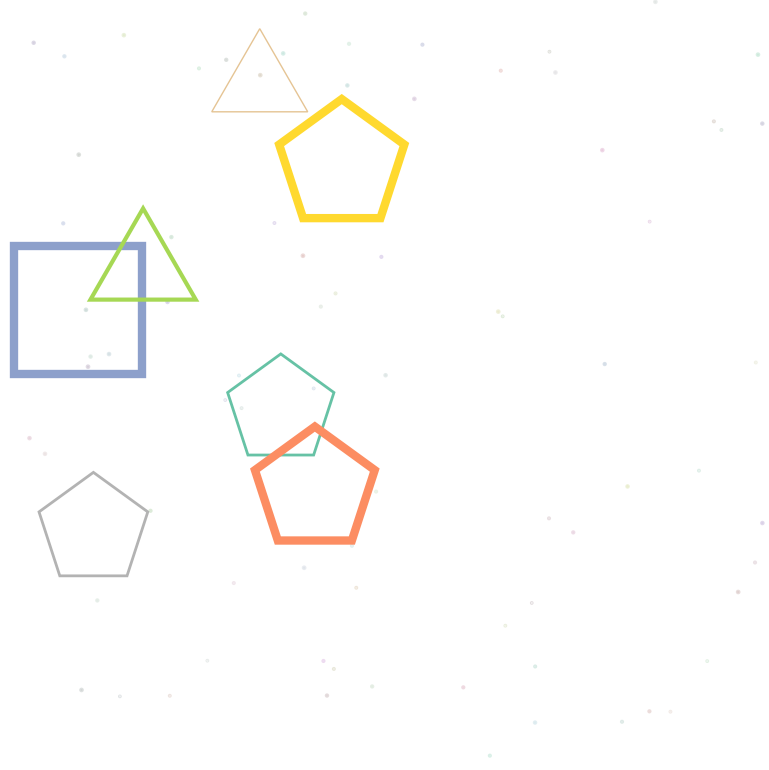[{"shape": "pentagon", "thickness": 1, "radius": 0.36, "center": [0.365, 0.468]}, {"shape": "pentagon", "thickness": 3, "radius": 0.41, "center": [0.409, 0.364]}, {"shape": "square", "thickness": 3, "radius": 0.42, "center": [0.101, 0.598]}, {"shape": "triangle", "thickness": 1.5, "radius": 0.39, "center": [0.186, 0.65]}, {"shape": "pentagon", "thickness": 3, "radius": 0.43, "center": [0.444, 0.786]}, {"shape": "triangle", "thickness": 0.5, "radius": 0.36, "center": [0.337, 0.891]}, {"shape": "pentagon", "thickness": 1, "radius": 0.37, "center": [0.121, 0.312]}]